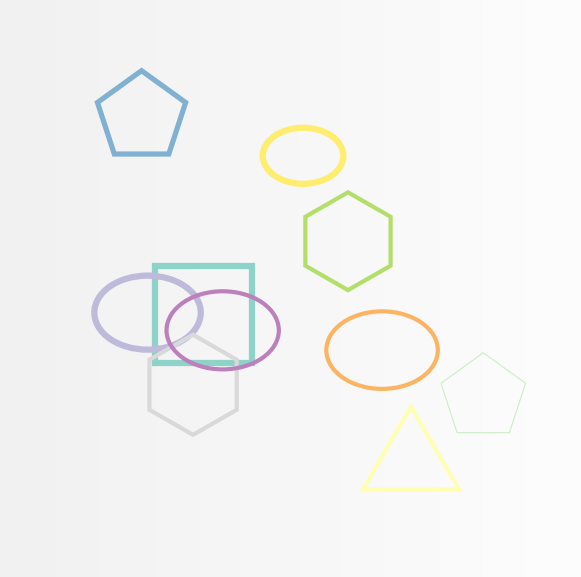[{"shape": "square", "thickness": 3, "radius": 0.42, "center": [0.35, 0.454]}, {"shape": "triangle", "thickness": 2, "radius": 0.48, "center": [0.707, 0.199]}, {"shape": "oval", "thickness": 3, "radius": 0.46, "center": [0.254, 0.458]}, {"shape": "pentagon", "thickness": 2.5, "radius": 0.4, "center": [0.244, 0.797]}, {"shape": "oval", "thickness": 2, "radius": 0.48, "center": [0.657, 0.393]}, {"shape": "hexagon", "thickness": 2, "radius": 0.42, "center": [0.599, 0.581]}, {"shape": "hexagon", "thickness": 2, "radius": 0.43, "center": [0.332, 0.333]}, {"shape": "oval", "thickness": 2, "radius": 0.48, "center": [0.383, 0.427]}, {"shape": "pentagon", "thickness": 0.5, "radius": 0.38, "center": [0.831, 0.312]}, {"shape": "oval", "thickness": 3, "radius": 0.35, "center": [0.521, 0.729]}]